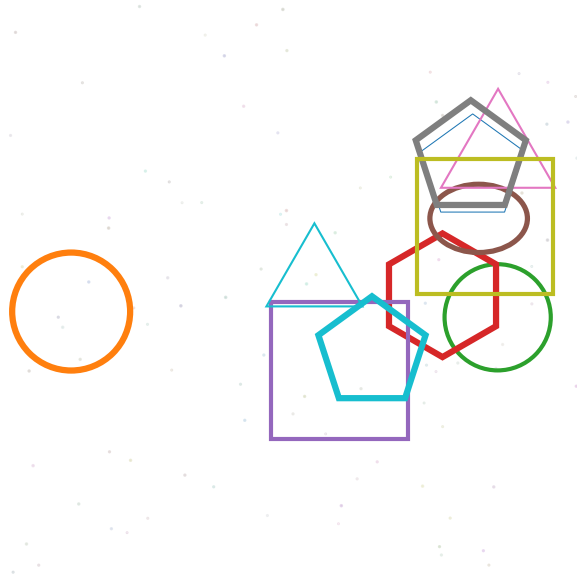[{"shape": "pentagon", "thickness": 0.5, "radius": 0.47, "center": [0.818, 0.708]}, {"shape": "circle", "thickness": 3, "radius": 0.51, "center": [0.123, 0.46]}, {"shape": "circle", "thickness": 2, "radius": 0.46, "center": [0.862, 0.45]}, {"shape": "hexagon", "thickness": 3, "radius": 0.54, "center": [0.766, 0.488]}, {"shape": "square", "thickness": 2, "radius": 0.59, "center": [0.588, 0.357]}, {"shape": "oval", "thickness": 2.5, "radius": 0.42, "center": [0.829, 0.621]}, {"shape": "triangle", "thickness": 1, "radius": 0.57, "center": [0.862, 0.731]}, {"shape": "pentagon", "thickness": 3, "radius": 0.5, "center": [0.815, 0.725]}, {"shape": "square", "thickness": 2, "radius": 0.59, "center": [0.84, 0.607]}, {"shape": "triangle", "thickness": 1, "radius": 0.48, "center": [0.544, 0.517]}, {"shape": "pentagon", "thickness": 3, "radius": 0.49, "center": [0.644, 0.389]}]